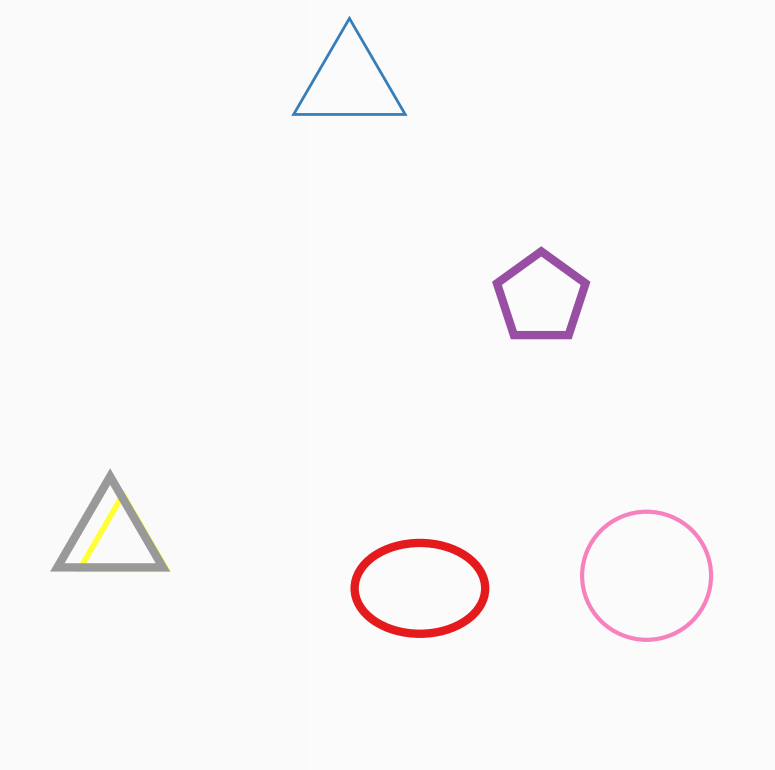[{"shape": "oval", "thickness": 3, "radius": 0.42, "center": [0.542, 0.236]}, {"shape": "triangle", "thickness": 1, "radius": 0.42, "center": [0.451, 0.893]}, {"shape": "pentagon", "thickness": 3, "radius": 0.3, "center": [0.698, 0.613]}, {"shape": "triangle", "thickness": 2, "radius": 0.32, "center": [0.159, 0.293]}, {"shape": "circle", "thickness": 1.5, "radius": 0.42, "center": [0.834, 0.252]}, {"shape": "triangle", "thickness": 3, "radius": 0.39, "center": [0.142, 0.302]}]